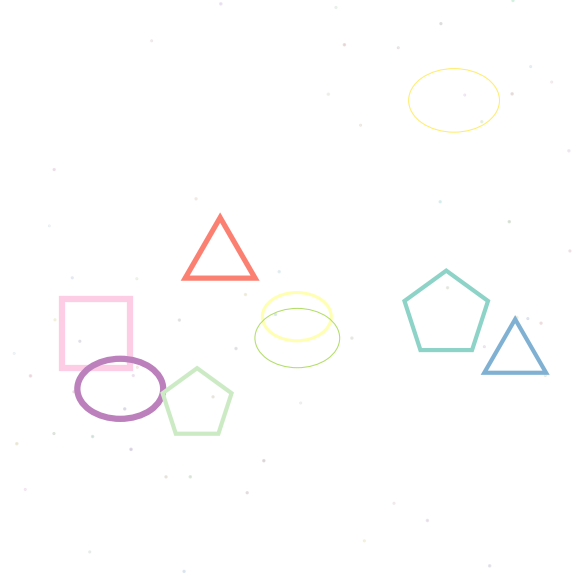[{"shape": "pentagon", "thickness": 2, "radius": 0.38, "center": [0.773, 0.454]}, {"shape": "oval", "thickness": 1.5, "radius": 0.3, "center": [0.514, 0.451]}, {"shape": "triangle", "thickness": 2.5, "radius": 0.35, "center": [0.381, 0.552]}, {"shape": "triangle", "thickness": 2, "radius": 0.31, "center": [0.892, 0.385]}, {"shape": "oval", "thickness": 0.5, "radius": 0.37, "center": [0.515, 0.414]}, {"shape": "square", "thickness": 3, "radius": 0.3, "center": [0.166, 0.422]}, {"shape": "oval", "thickness": 3, "radius": 0.37, "center": [0.208, 0.326]}, {"shape": "pentagon", "thickness": 2, "radius": 0.31, "center": [0.341, 0.299]}, {"shape": "oval", "thickness": 0.5, "radius": 0.39, "center": [0.786, 0.825]}]